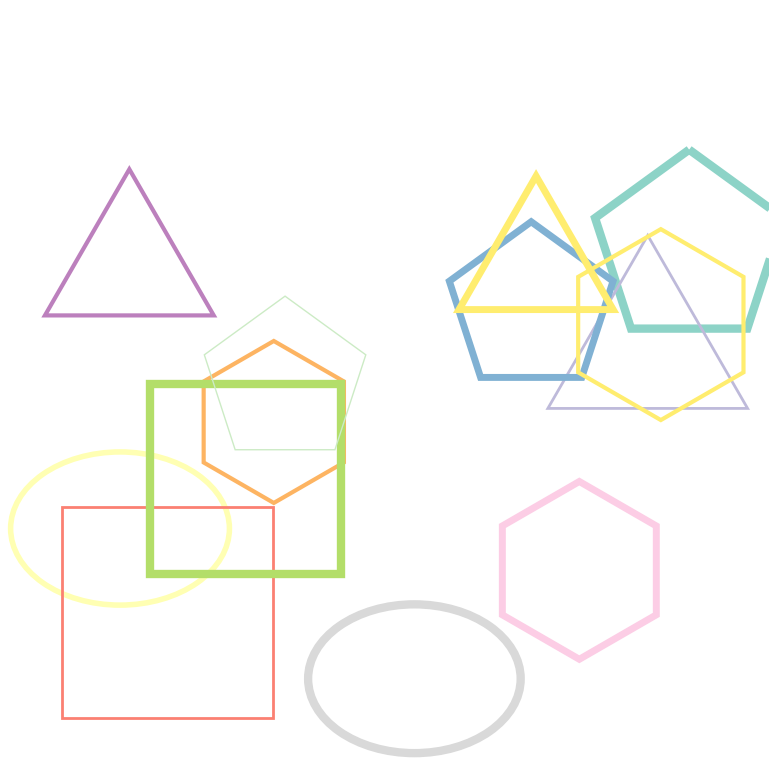[{"shape": "pentagon", "thickness": 3, "radius": 0.64, "center": [0.895, 0.677]}, {"shape": "oval", "thickness": 2, "radius": 0.71, "center": [0.156, 0.314]}, {"shape": "triangle", "thickness": 1, "radius": 0.75, "center": [0.841, 0.544]}, {"shape": "square", "thickness": 1, "radius": 0.68, "center": [0.218, 0.204]}, {"shape": "pentagon", "thickness": 2.5, "radius": 0.56, "center": [0.69, 0.6]}, {"shape": "hexagon", "thickness": 1.5, "radius": 0.53, "center": [0.356, 0.452]}, {"shape": "square", "thickness": 3, "radius": 0.62, "center": [0.319, 0.378]}, {"shape": "hexagon", "thickness": 2.5, "radius": 0.58, "center": [0.752, 0.259]}, {"shape": "oval", "thickness": 3, "radius": 0.69, "center": [0.538, 0.119]}, {"shape": "triangle", "thickness": 1.5, "radius": 0.63, "center": [0.168, 0.654]}, {"shape": "pentagon", "thickness": 0.5, "radius": 0.55, "center": [0.37, 0.505]}, {"shape": "hexagon", "thickness": 1.5, "radius": 0.62, "center": [0.858, 0.578]}, {"shape": "triangle", "thickness": 2.5, "radius": 0.58, "center": [0.696, 0.656]}]